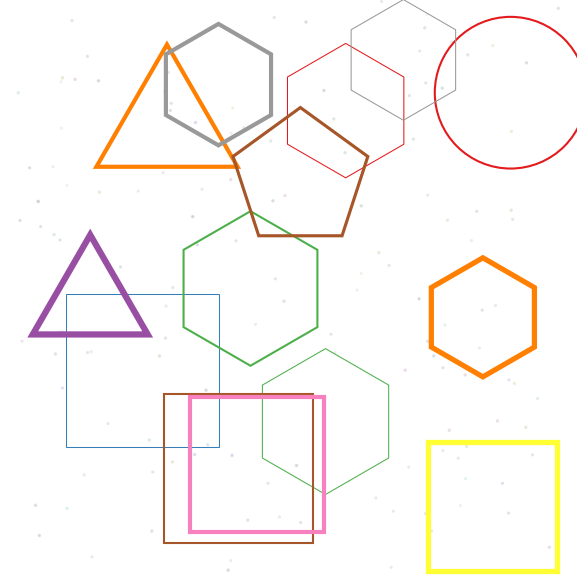[{"shape": "circle", "thickness": 1, "radius": 0.66, "center": [0.884, 0.839]}, {"shape": "hexagon", "thickness": 0.5, "radius": 0.58, "center": [0.599, 0.808]}, {"shape": "square", "thickness": 0.5, "radius": 0.66, "center": [0.246, 0.357]}, {"shape": "hexagon", "thickness": 0.5, "radius": 0.63, "center": [0.564, 0.269]}, {"shape": "hexagon", "thickness": 1, "radius": 0.67, "center": [0.434, 0.5]}, {"shape": "triangle", "thickness": 3, "radius": 0.57, "center": [0.156, 0.477]}, {"shape": "hexagon", "thickness": 2.5, "radius": 0.52, "center": [0.836, 0.45]}, {"shape": "triangle", "thickness": 2, "radius": 0.71, "center": [0.289, 0.781]}, {"shape": "square", "thickness": 2.5, "radius": 0.56, "center": [0.853, 0.122]}, {"shape": "pentagon", "thickness": 1.5, "radius": 0.61, "center": [0.52, 0.69]}, {"shape": "square", "thickness": 1, "radius": 0.64, "center": [0.413, 0.188]}, {"shape": "square", "thickness": 2, "radius": 0.58, "center": [0.445, 0.195]}, {"shape": "hexagon", "thickness": 2, "radius": 0.53, "center": [0.378, 0.853]}, {"shape": "hexagon", "thickness": 0.5, "radius": 0.52, "center": [0.698, 0.895]}]